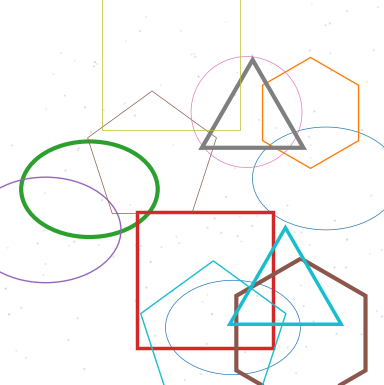[{"shape": "oval", "thickness": 0.5, "radius": 0.95, "center": [0.846, 0.536]}, {"shape": "oval", "thickness": 0.5, "radius": 0.88, "center": [0.605, 0.149]}, {"shape": "hexagon", "thickness": 1, "radius": 0.72, "center": [0.807, 0.707]}, {"shape": "oval", "thickness": 3, "radius": 0.89, "center": [0.232, 0.508]}, {"shape": "square", "thickness": 2.5, "radius": 0.88, "center": [0.533, 0.272]}, {"shape": "oval", "thickness": 1, "radius": 0.98, "center": [0.118, 0.403]}, {"shape": "pentagon", "thickness": 0.5, "radius": 0.88, "center": [0.395, 0.588]}, {"shape": "hexagon", "thickness": 3, "radius": 0.97, "center": [0.782, 0.135]}, {"shape": "circle", "thickness": 0.5, "radius": 0.72, "center": [0.64, 0.709]}, {"shape": "triangle", "thickness": 3, "radius": 0.76, "center": [0.656, 0.692]}, {"shape": "square", "thickness": 0.5, "radius": 0.9, "center": [0.445, 0.84]}, {"shape": "pentagon", "thickness": 1, "radius": 0.99, "center": [0.554, 0.124]}, {"shape": "triangle", "thickness": 2.5, "radius": 0.84, "center": [0.741, 0.241]}]